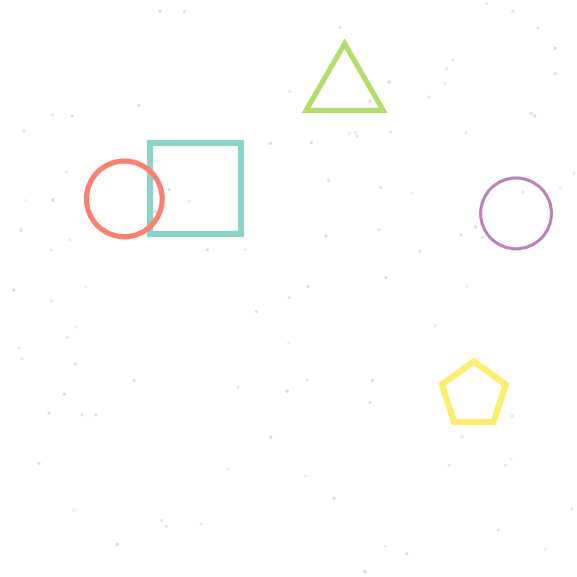[{"shape": "square", "thickness": 3, "radius": 0.39, "center": [0.338, 0.673]}, {"shape": "circle", "thickness": 2.5, "radius": 0.33, "center": [0.215, 0.655]}, {"shape": "triangle", "thickness": 2.5, "radius": 0.39, "center": [0.597, 0.846]}, {"shape": "circle", "thickness": 1.5, "radius": 0.31, "center": [0.894, 0.63]}, {"shape": "pentagon", "thickness": 3, "radius": 0.29, "center": [0.82, 0.315]}]